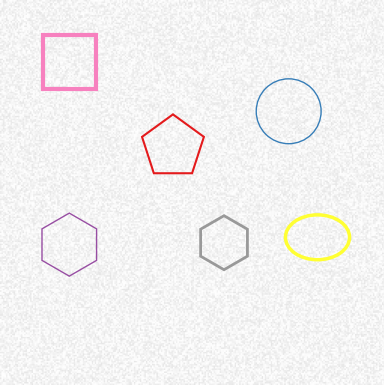[{"shape": "pentagon", "thickness": 1.5, "radius": 0.42, "center": [0.449, 0.618]}, {"shape": "circle", "thickness": 1, "radius": 0.42, "center": [0.75, 0.711]}, {"shape": "hexagon", "thickness": 1, "radius": 0.41, "center": [0.18, 0.365]}, {"shape": "oval", "thickness": 2.5, "radius": 0.42, "center": [0.825, 0.384]}, {"shape": "square", "thickness": 3, "radius": 0.35, "center": [0.18, 0.84]}, {"shape": "hexagon", "thickness": 2, "radius": 0.35, "center": [0.582, 0.37]}]